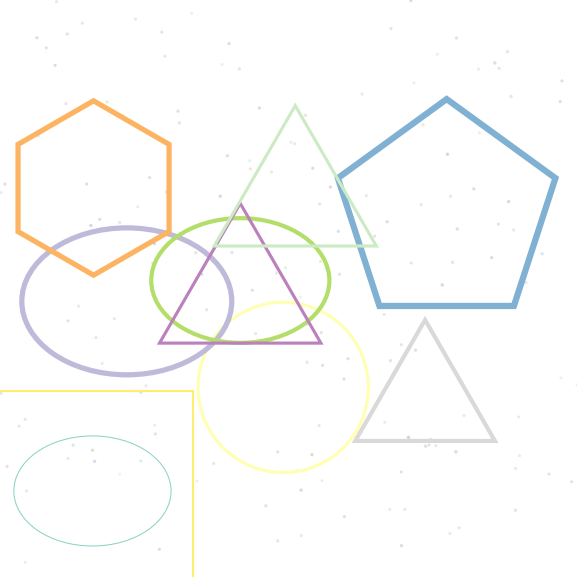[{"shape": "oval", "thickness": 0.5, "radius": 0.68, "center": [0.16, 0.149]}, {"shape": "circle", "thickness": 1.5, "radius": 0.74, "center": [0.49, 0.328]}, {"shape": "oval", "thickness": 2.5, "radius": 0.91, "center": [0.22, 0.477]}, {"shape": "pentagon", "thickness": 3, "radius": 0.99, "center": [0.773, 0.629]}, {"shape": "hexagon", "thickness": 2.5, "radius": 0.75, "center": [0.162, 0.674]}, {"shape": "oval", "thickness": 2, "radius": 0.77, "center": [0.416, 0.513]}, {"shape": "triangle", "thickness": 2, "radius": 0.7, "center": [0.736, 0.305]}, {"shape": "triangle", "thickness": 1.5, "radius": 0.81, "center": [0.416, 0.486]}, {"shape": "triangle", "thickness": 1.5, "radius": 0.81, "center": [0.511, 0.654]}, {"shape": "square", "thickness": 1, "radius": 0.96, "center": [0.143, 0.13]}]